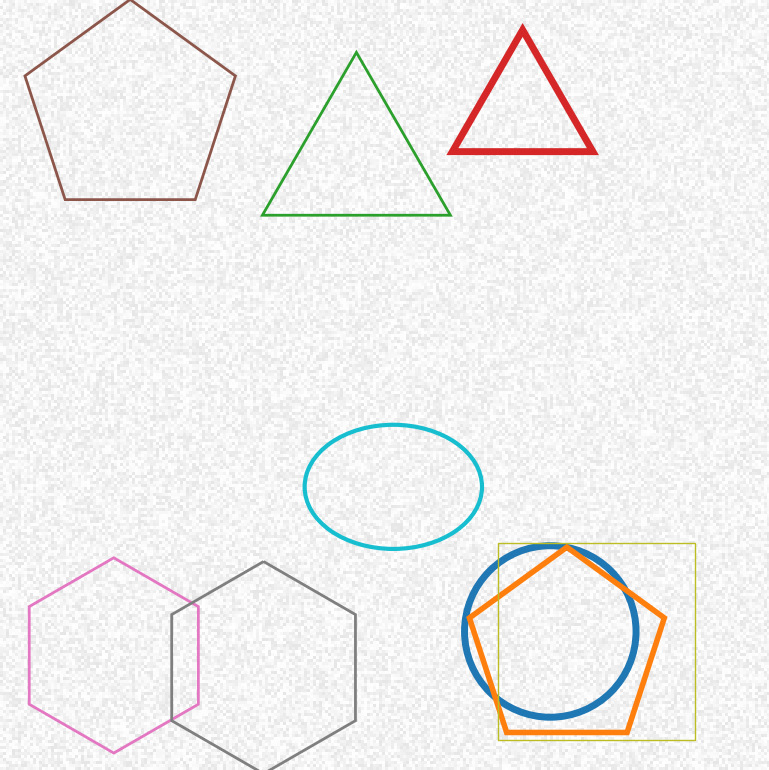[{"shape": "circle", "thickness": 2.5, "radius": 0.56, "center": [0.715, 0.18]}, {"shape": "pentagon", "thickness": 2, "radius": 0.67, "center": [0.736, 0.156]}, {"shape": "triangle", "thickness": 1, "radius": 0.7, "center": [0.463, 0.791]}, {"shape": "triangle", "thickness": 2.5, "radius": 0.53, "center": [0.679, 0.856]}, {"shape": "pentagon", "thickness": 1, "radius": 0.72, "center": [0.169, 0.857]}, {"shape": "hexagon", "thickness": 1, "radius": 0.63, "center": [0.148, 0.149]}, {"shape": "hexagon", "thickness": 1, "radius": 0.69, "center": [0.342, 0.133]}, {"shape": "square", "thickness": 0.5, "radius": 0.64, "center": [0.775, 0.167]}, {"shape": "oval", "thickness": 1.5, "radius": 0.58, "center": [0.511, 0.368]}]